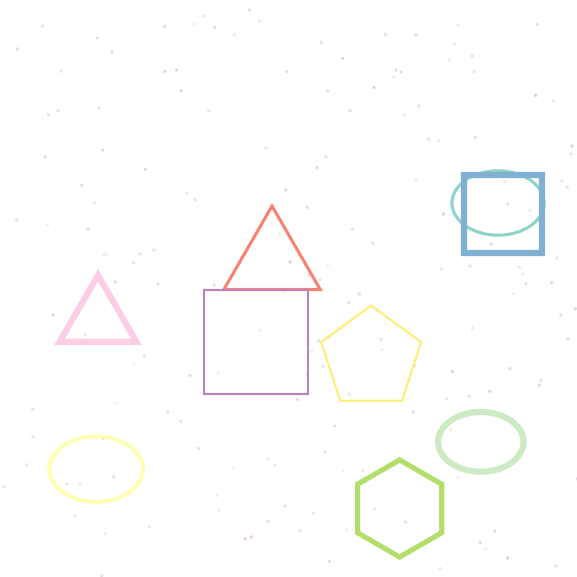[{"shape": "oval", "thickness": 1.5, "radius": 0.4, "center": [0.862, 0.648]}, {"shape": "oval", "thickness": 2, "radius": 0.41, "center": [0.167, 0.187]}, {"shape": "triangle", "thickness": 1.5, "radius": 0.48, "center": [0.471, 0.546]}, {"shape": "square", "thickness": 3, "radius": 0.34, "center": [0.871, 0.629]}, {"shape": "hexagon", "thickness": 2.5, "radius": 0.42, "center": [0.692, 0.119]}, {"shape": "triangle", "thickness": 3, "radius": 0.38, "center": [0.17, 0.446]}, {"shape": "square", "thickness": 1, "radius": 0.45, "center": [0.444, 0.406]}, {"shape": "oval", "thickness": 3, "radius": 0.37, "center": [0.833, 0.234]}, {"shape": "pentagon", "thickness": 1, "radius": 0.45, "center": [0.643, 0.379]}]